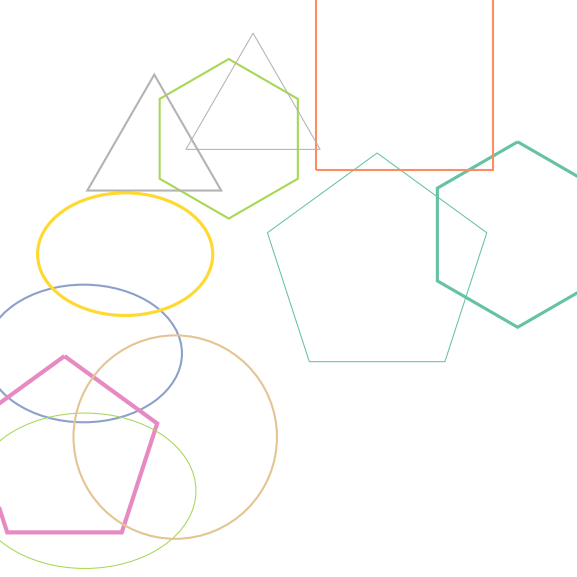[{"shape": "hexagon", "thickness": 1.5, "radius": 0.8, "center": [0.896, 0.593]}, {"shape": "pentagon", "thickness": 0.5, "radius": 1.0, "center": [0.653, 0.534]}, {"shape": "square", "thickness": 1, "radius": 0.77, "center": [0.7, 0.857]}, {"shape": "oval", "thickness": 1, "radius": 0.85, "center": [0.145, 0.387]}, {"shape": "pentagon", "thickness": 2, "radius": 0.84, "center": [0.112, 0.214]}, {"shape": "hexagon", "thickness": 1, "radius": 0.69, "center": [0.396, 0.759]}, {"shape": "oval", "thickness": 0.5, "radius": 0.96, "center": [0.147, 0.149]}, {"shape": "oval", "thickness": 1.5, "radius": 0.76, "center": [0.217, 0.559]}, {"shape": "circle", "thickness": 1, "radius": 0.88, "center": [0.303, 0.242]}, {"shape": "triangle", "thickness": 0.5, "radius": 0.67, "center": [0.438, 0.808]}, {"shape": "triangle", "thickness": 1, "radius": 0.67, "center": [0.267, 0.736]}]